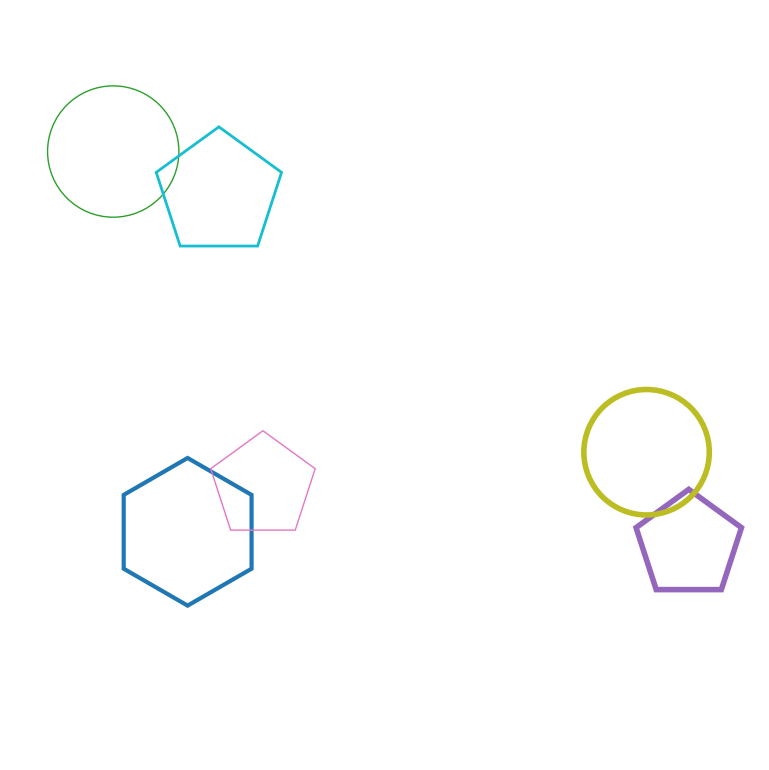[{"shape": "hexagon", "thickness": 1.5, "radius": 0.48, "center": [0.244, 0.309]}, {"shape": "circle", "thickness": 0.5, "radius": 0.43, "center": [0.147, 0.803]}, {"shape": "pentagon", "thickness": 2, "radius": 0.36, "center": [0.895, 0.292]}, {"shape": "pentagon", "thickness": 0.5, "radius": 0.36, "center": [0.341, 0.369]}, {"shape": "circle", "thickness": 2, "radius": 0.41, "center": [0.84, 0.413]}, {"shape": "pentagon", "thickness": 1, "radius": 0.43, "center": [0.284, 0.75]}]